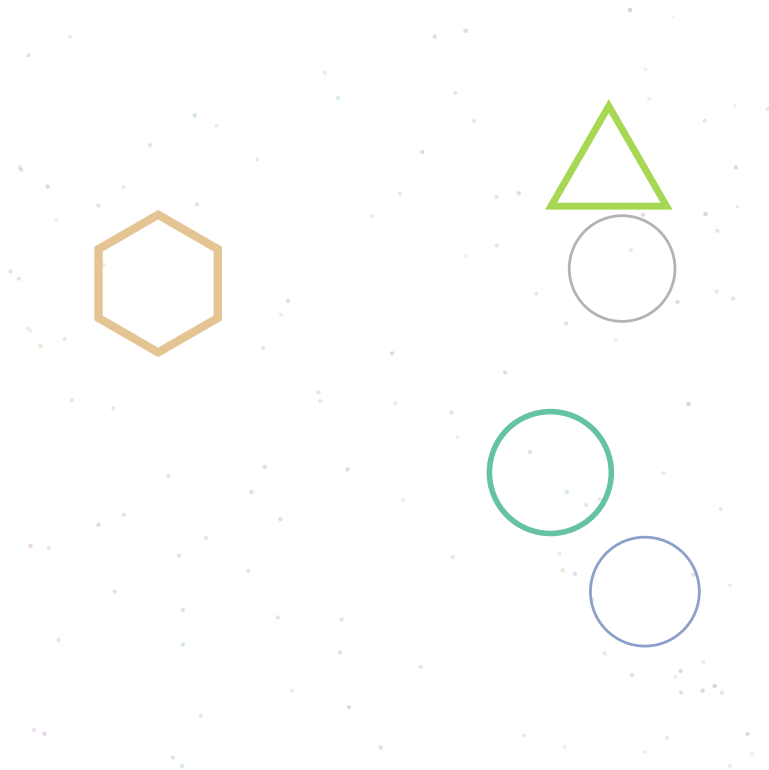[{"shape": "circle", "thickness": 2, "radius": 0.4, "center": [0.715, 0.386]}, {"shape": "circle", "thickness": 1, "radius": 0.35, "center": [0.838, 0.232]}, {"shape": "triangle", "thickness": 2.5, "radius": 0.43, "center": [0.791, 0.776]}, {"shape": "hexagon", "thickness": 3, "radius": 0.45, "center": [0.205, 0.632]}, {"shape": "circle", "thickness": 1, "radius": 0.34, "center": [0.808, 0.651]}]